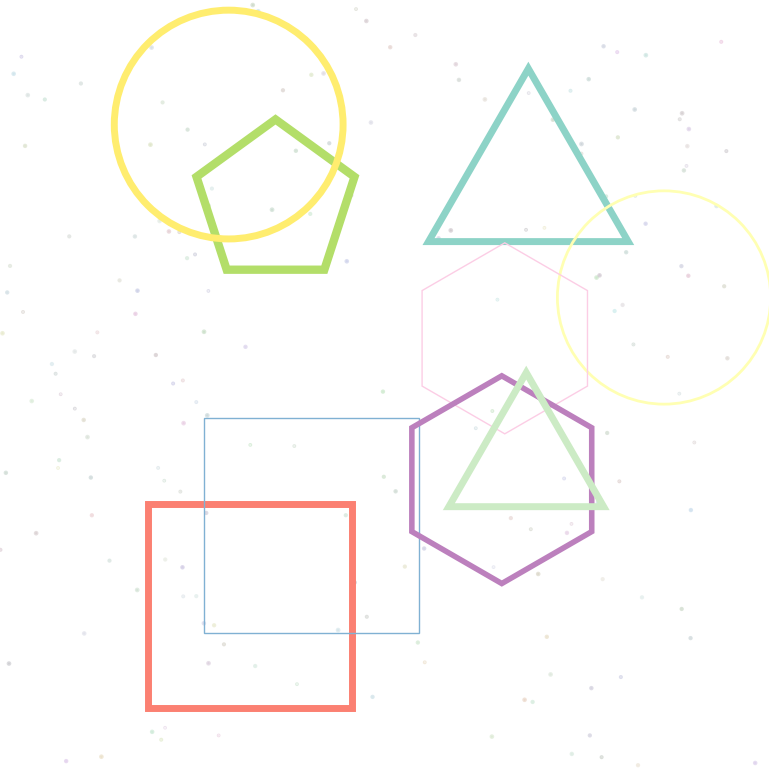[{"shape": "triangle", "thickness": 2.5, "radius": 0.75, "center": [0.686, 0.761]}, {"shape": "circle", "thickness": 1, "radius": 0.69, "center": [0.862, 0.614]}, {"shape": "square", "thickness": 2.5, "radius": 0.66, "center": [0.324, 0.213]}, {"shape": "square", "thickness": 0.5, "radius": 0.7, "center": [0.404, 0.318]}, {"shape": "pentagon", "thickness": 3, "radius": 0.54, "center": [0.358, 0.737]}, {"shape": "hexagon", "thickness": 0.5, "radius": 0.62, "center": [0.656, 0.561]}, {"shape": "hexagon", "thickness": 2, "radius": 0.67, "center": [0.652, 0.377]}, {"shape": "triangle", "thickness": 2.5, "radius": 0.58, "center": [0.683, 0.4]}, {"shape": "circle", "thickness": 2.5, "radius": 0.74, "center": [0.297, 0.838]}]